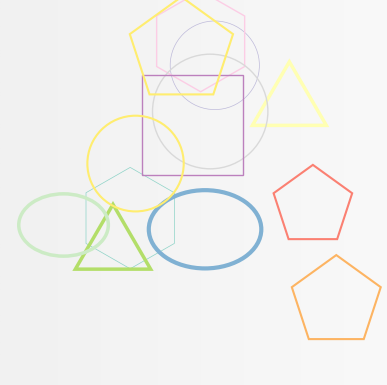[{"shape": "hexagon", "thickness": 0.5, "radius": 0.66, "center": [0.336, 0.434]}, {"shape": "triangle", "thickness": 2.5, "radius": 0.55, "center": [0.747, 0.729]}, {"shape": "circle", "thickness": 0.5, "radius": 0.58, "center": [0.554, 0.83]}, {"shape": "pentagon", "thickness": 1.5, "radius": 0.53, "center": [0.807, 0.465]}, {"shape": "oval", "thickness": 3, "radius": 0.73, "center": [0.529, 0.404]}, {"shape": "pentagon", "thickness": 1.5, "radius": 0.6, "center": [0.868, 0.217]}, {"shape": "triangle", "thickness": 2.5, "radius": 0.56, "center": [0.292, 0.357]}, {"shape": "hexagon", "thickness": 1, "radius": 0.66, "center": [0.518, 0.893]}, {"shape": "circle", "thickness": 1, "radius": 0.74, "center": [0.542, 0.71]}, {"shape": "square", "thickness": 1, "radius": 0.65, "center": [0.496, 0.676]}, {"shape": "oval", "thickness": 2.5, "radius": 0.58, "center": [0.164, 0.416]}, {"shape": "pentagon", "thickness": 1.5, "radius": 0.7, "center": [0.468, 0.868]}, {"shape": "circle", "thickness": 1.5, "radius": 0.62, "center": [0.35, 0.575]}]